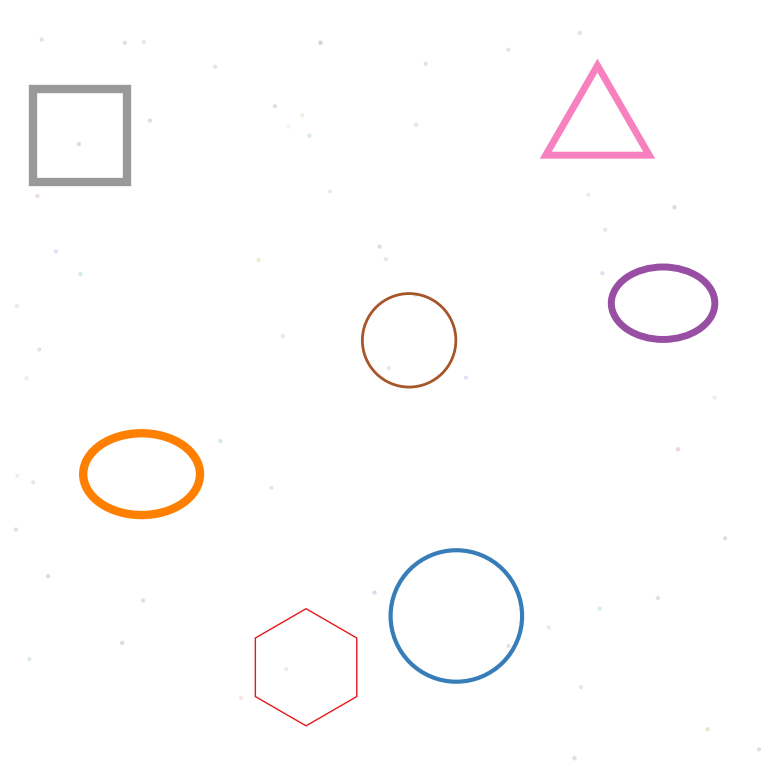[{"shape": "hexagon", "thickness": 0.5, "radius": 0.38, "center": [0.397, 0.133]}, {"shape": "circle", "thickness": 1.5, "radius": 0.43, "center": [0.593, 0.2]}, {"shape": "oval", "thickness": 2.5, "radius": 0.34, "center": [0.861, 0.606]}, {"shape": "oval", "thickness": 3, "radius": 0.38, "center": [0.184, 0.384]}, {"shape": "circle", "thickness": 1, "radius": 0.3, "center": [0.531, 0.558]}, {"shape": "triangle", "thickness": 2.5, "radius": 0.39, "center": [0.776, 0.837]}, {"shape": "square", "thickness": 3, "radius": 0.3, "center": [0.104, 0.824]}]